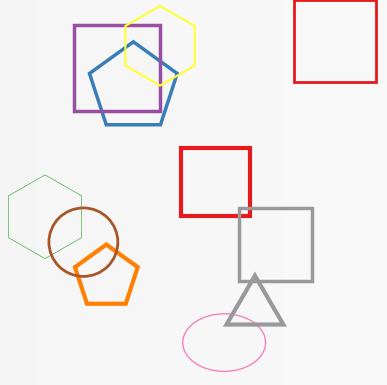[{"shape": "square", "thickness": 3, "radius": 0.45, "center": [0.555, 0.527]}, {"shape": "square", "thickness": 2, "radius": 0.53, "center": [0.865, 0.893]}, {"shape": "pentagon", "thickness": 2.5, "radius": 0.6, "center": [0.344, 0.772]}, {"shape": "hexagon", "thickness": 0.5, "radius": 0.54, "center": [0.116, 0.437]}, {"shape": "square", "thickness": 2.5, "radius": 0.56, "center": [0.303, 0.824]}, {"shape": "pentagon", "thickness": 3, "radius": 0.43, "center": [0.274, 0.28]}, {"shape": "hexagon", "thickness": 1.5, "radius": 0.52, "center": [0.413, 0.881]}, {"shape": "circle", "thickness": 2, "radius": 0.44, "center": [0.215, 0.371]}, {"shape": "oval", "thickness": 1, "radius": 0.53, "center": [0.579, 0.11]}, {"shape": "triangle", "thickness": 3, "radius": 0.42, "center": [0.658, 0.199]}, {"shape": "square", "thickness": 2.5, "radius": 0.47, "center": [0.711, 0.366]}]